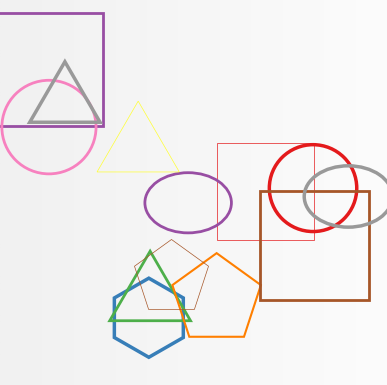[{"shape": "circle", "thickness": 2.5, "radius": 0.56, "center": [0.808, 0.511]}, {"shape": "square", "thickness": 0.5, "radius": 0.63, "center": [0.684, 0.503]}, {"shape": "hexagon", "thickness": 2.5, "radius": 0.51, "center": [0.384, 0.175]}, {"shape": "triangle", "thickness": 2, "radius": 0.6, "center": [0.387, 0.227]}, {"shape": "oval", "thickness": 2, "radius": 0.56, "center": [0.486, 0.473]}, {"shape": "square", "thickness": 2, "radius": 0.73, "center": [0.119, 0.82]}, {"shape": "pentagon", "thickness": 1.5, "radius": 0.6, "center": [0.559, 0.222]}, {"shape": "triangle", "thickness": 0.5, "radius": 0.61, "center": [0.357, 0.615]}, {"shape": "pentagon", "thickness": 0.5, "radius": 0.5, "center": [0.443, 0.278]}, {"shape": "square", "thickness": 2, "radius": 0.7, "center": [0.813, 0.363]}, {"shape": "circle", "thickness": 2, "radius": 0.61, "center": [0.126, 0.67]}, {"shape": "triangle", "thickness": 2.5, "radius": 0.52, "center": [0.167, 0.735]}, {"shape": "oval", "thickness": 2.5, "radius": 0.57, "center": [0.899, 0.49]}]